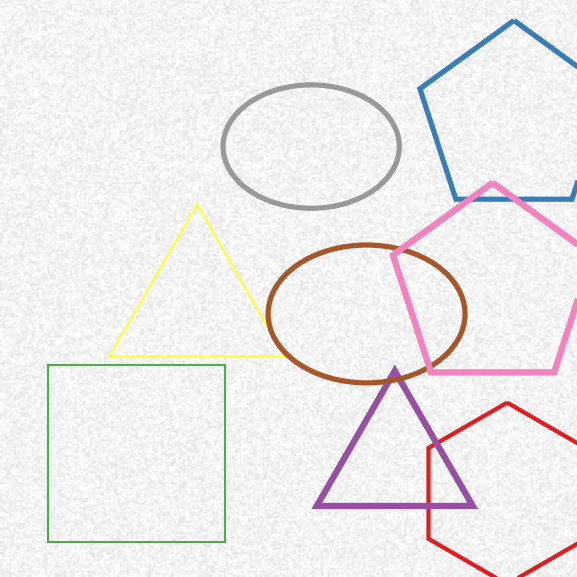[{"shape": "hexagon", "thickness": 2, "radius": 0.79, "center": [0.878, 0.145]}, {"shape": "pentagon", "thickness": 2.5, "radius": 0.86, "center": [0.89, 0.793]}, {"shape": "square", "thickness": 1, "radius": 0.77, "center": [0.236, 0.214]}, {"shape": "triangle", "thickness": 3, "radius": 0.78, "center": [0.684, 0.201]}, {"shape": "triangle", "thickness": 1, "radius": 0.88, "center": [0.341, 0.47]}, {"shape": "oval", "thickness": 2.5, "radius": 0.85, "center": [0.635, 0.455]}, {"shape": "pentagon", "thickness": 3, "radius": 0.91, "center": [0.853, 0.501]}, {"shape": "oval", "thickness": 2.5, "radius": 0.76, "center": [0.539, 0.745]}]